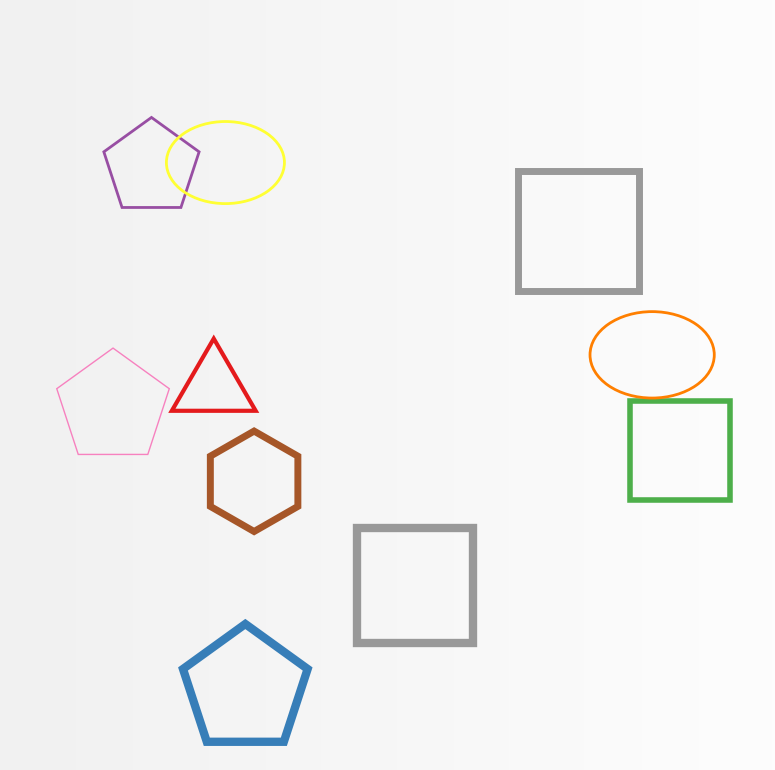[{"shape": "triangle", "thickness": 1.5, "radius": 0.31, "center": [0.276, 0.498]}, {"shape": "pentagon", "thickness": 3, "radius": 0.42, "center": [0.317, 0.105]}, {"shape": "square", "thickness": 2, "radius": 0.32, "center": [0.877, 0.415]}, {"shape": "pentagon", "thickness": 1, "radius": 0.32, "center": [0.195, 0.783]}, {"shape": "oval", "thickness": 1, "radius": 0.4, "center": [0.841, 0.539]}, {"shape": "oval", "thickness": 1, "radius": 0.38, "center": [0.291, 0.789]}, {"shape": "hexagon", "thickness": 2.5, "radius": 0.33, "center": [0.328, 0.375]}, {"shape": "pentagon", "thickness": 0.5, "radius": 0.38, "center": [0.146, 0.472]}, {"shape": "square", "thickness": 2.5, "radius": 0.39, "center": [0.746, 0.7]}, {"shape": "square", "thickness": 3, "radius": 0.37, "center": [0.535, 0.24]}]